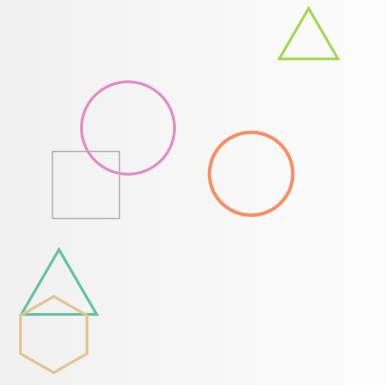[{"shape": "triangle", "thickness": 2, "radius": 0.56, "center": [0.152, 0.24]}, {"shape": "circle", "thickness": 2.5, "radius": 0.54, "center": [0.648, 0.549]}, {"shape": "circle", "thickness": 2, "radius": 0.6, "center": [0.33, 0.668]}, {"shape": "triangle", "thickness": 2, "radius": 0.44, "center": [0.797, 0.891]}, {"shape": "hexagon", "thickness": 2, "radius": 0.5, "center": [0.139, 0.131]}, {"shape": "square", "thickness": 1, "radius": 0.43, "center": [0.22, 0.521]}]